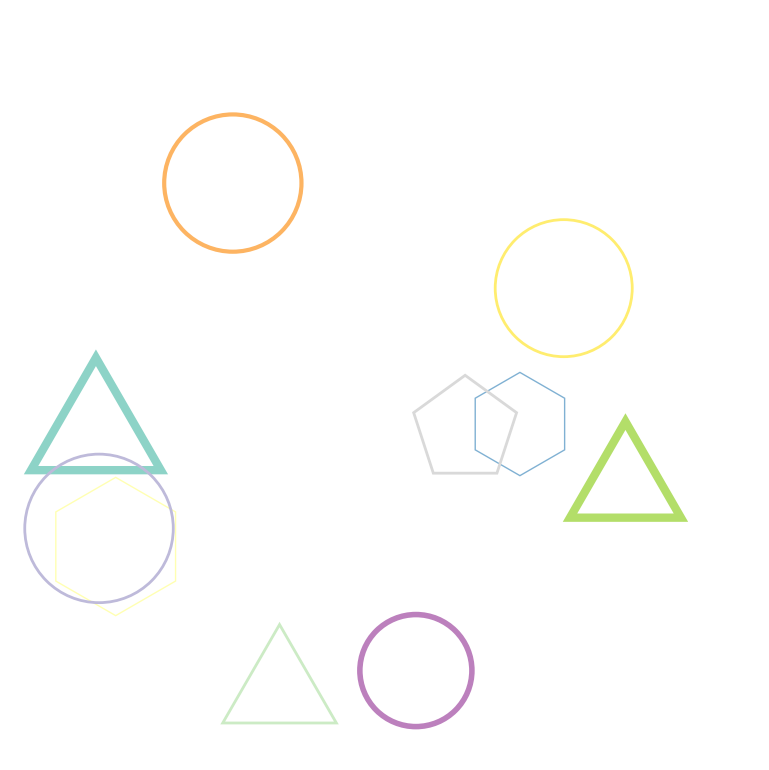[{"shape": "triangle", "thickness": 3, "radius": 0.49, "center": [0.125, 0.438]}, {"shape": "hexagon", "thickness": 0.5, "radius": 0.45, "center": [0.15, 0.29]}, {"shape": "circle", "thickness": 1, "radius": 0.48, "center": [0.129, 0.314]}, {"shape": "hexagon", "thickness": 0.5, "radius": 0.34, "center": [0.675, 0.449]}, {"shape": "circle", "thickness": 1.5, "radius": 0.45, "center": [0.302, 0.762]}, {"shape": "triangle", "thickness": 3, "radius": 0.42, "center": [0.812, 0.369]}, {"shape": "pentagon", "thickness": 1, "radius": 0.35, "center": [0.604, 0.442]}, {"shape": "circle", "thickness": 2, "radius": 0.36, "center": [0.54, 0.129]}, {"shape": "triangle", "thickness": 1, "radius": 0.43, "center": [0.363, 0.104]}, {"shape": "circle", "thickness": 1, "radius": 0.44, "center": [0.732, 0.626]}]